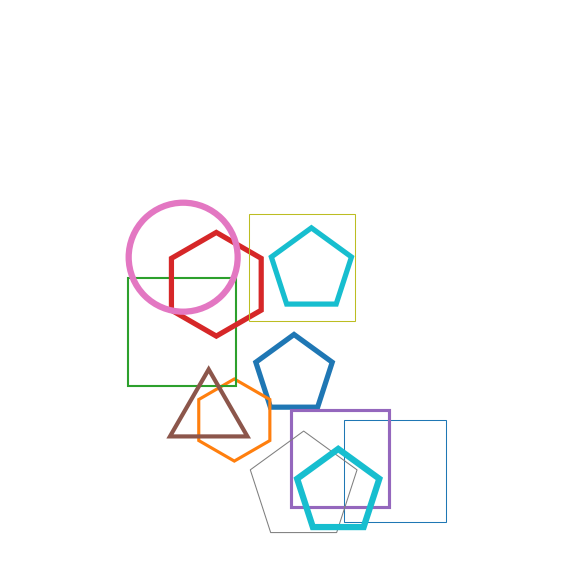[{"shape": "square", "thickness": 0.5, "radius": 0.44, "center": [0.684, 0.184]}, {"shape": "pentagon", "thickness": 2.5, "radius": 0.35, "center": [0.509, 0.35]}, {"shape": "hexagon", "thickness": 1.5, "radius": 0.36, "center": [0.406, 0.272]}, {"shape": "square", "thickness": 1, "radius": 0.47, "center": [0.315, 0.424]}, {"shape": "hexagon", "thickness": 2.5, "radius": 0.45, "center": [0.375, 0.507]}, {"shape": "square", "thickness": 1.5, "radius": 0.42, "center": [0.589, 0.205]}, {"shape": "triangle", "thickness": 2, "radius": 0.39, "center": [0.361, 0.282]}, {"shape": "circle", "thickness": 3, "radius": 0.47, "center": [0.317, 0.554]}, {"shape": "pentagon", "thickness": 0.5, "radius": 0.49, "center": [0.526, 0.156]}, {"shape": "square", "thickness": 0.5, "radius": 0.46, "center": [0.523, 0.536]}, {"shape": "pentagon", "thickness": 2.5, "radius": 0.36, "center": [0.539, 0.532]}, {"shape": "pentagon", "thickness": 3, "radius": 0.37, "center": [0.586, 0.147]}]